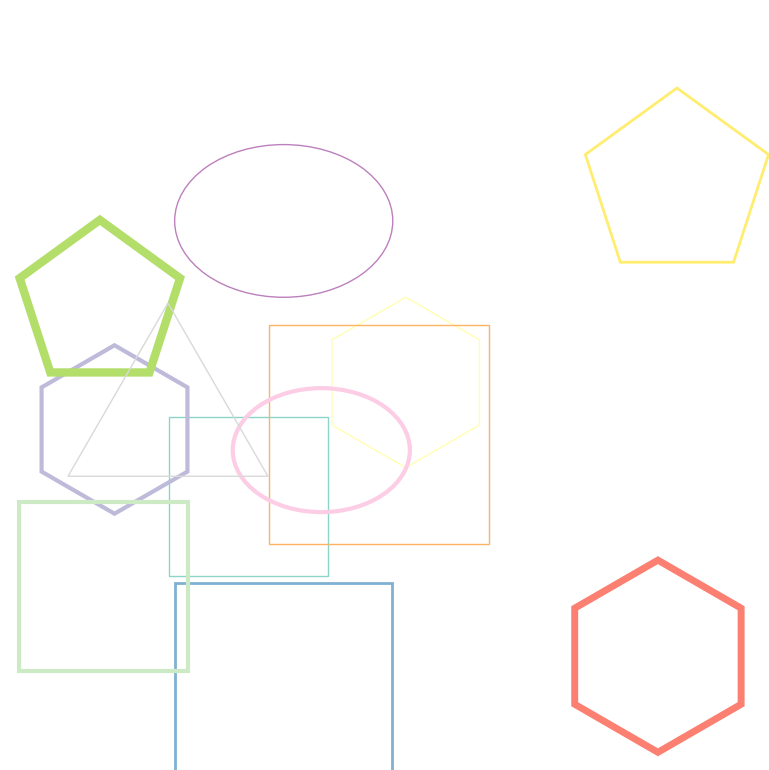[{"shape": "square", "thickness": 0.5, "radius": 0.52, "center": [0.323, 0.355]}, {"shape": "hexagon", "thickness": 0.5, "radius": 0.55, "center": [0.527, 0.503]}, {"shape": "hexagon", "thickness": 1.5, "radius": 0.55, "center": [0.149, 0.442]}, {"shape": "hexagon", "thickness": 2.5, "radius": 0.62, "center": [0.854, 0.148]}, {"shape": "square", "thickness": 1, "radius": 0.7, "center": [0.368, 0.102]}, {"shape": "square", "thickness": 0.5, "radius": 0.71, "center": [0.492, 0.436]}, {"shape": "pentagon", "thickness": 3, "radius": 0.55, "center": [0.13, 0.605]}, {"shape": "oval", "thickness": 1.5, "radius": 0.58, "center": [0.417, 0.415]}, {"shape": "triangle", "thickness": 0.5, "radius": 0.75, "center": [0.218, 0.456]}, {"shape": "oval", "thickness": 0.5, "radius": 0.71, "center": [0.368, 0.713]}, {"shape": "square", "thickness": 1.5, "radius": 0.55, "center": [0.135, 0.238]}, {"shape": "pentagon", "thickness": 1, "radius": 0.63, "center": [0.879, 0.761]}]